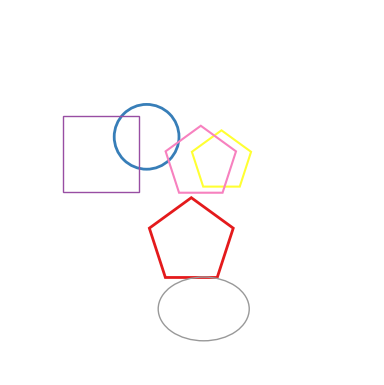[{"shape": "pentagon", "thickness": 2, "radius": 0.57, "center": [0.497, 0.372]}, {"shape": "circle", "thickness": 2, "radius": 0.42, "center": [0.381, 0.645]}, {"shape": "square", "thickness": 1, "radius": 0.49, "center": [0.262, 0.601]}, {"shape": "pentagon", "thickness": 1.5, "radius": 0.4, "center": [0.575, 0.581]}, {"shape": "pentagon", "thickness": 1.5, "radius": 0.48, "center": [0.522, 0.577]}, {"shape": "oval", "thickness": 1, "radius": 0.59, "center": [0.529, 0.198]}]